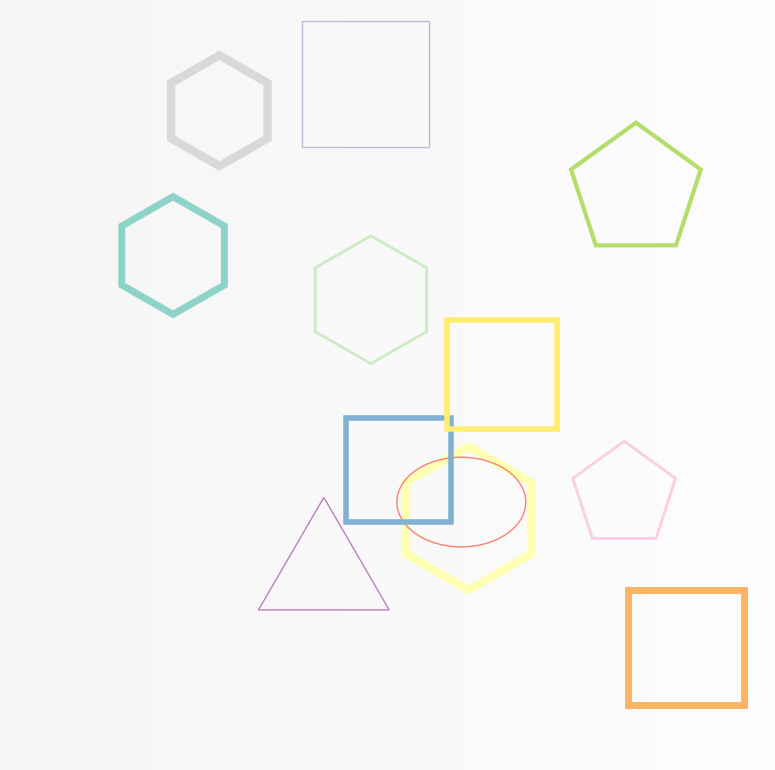[{"shape": "hexagon", "thickness": 2.5, "radius": 0.38, "center": [0.223, 0.668]}, {"shape": "hexagon", "thickness": 3, "radius": 0.47, "center": [0.604, 0.327]}, {"shape": "square", "thickness": 0.5, "radius": 0.41, "center": [0.472, 0.891]}, {"shape": "oval", "thickness": 0.5, "radius": 0.42, "center": [0.595, 0.348]}, {"shape": "square", "thickness": 2, "radius": 0.34, "center": [0.514, 0.39]}, {"shape": "square", "thickness": 2.5, "radius": 0.37, "center": [0.886, 0.159]}, {"shape": "pentagon", "thickness": 1.5, "radius": 0.44, "center": [0.821, 0.753]}, {"shape": "pentagon", "thickness": 1, "radius": 0.35, "center": [0.805, 0.357]}, {"shape": "hexagon", "thickness": 3, "radius": 0.36, "center": [0.283, 0.856]}, {"shape": "triangle", "thickness": 0.5, "radius": 0.49, "center": [0.418, 0.257]}, {"shape": "hexagon", "thickness": 1, "radius": 0.41, "center": [0.479, 0.611]}, {"shape": "square", "thickness": 2, "radius": 0.35, "center": [0.647, 0.514]}]